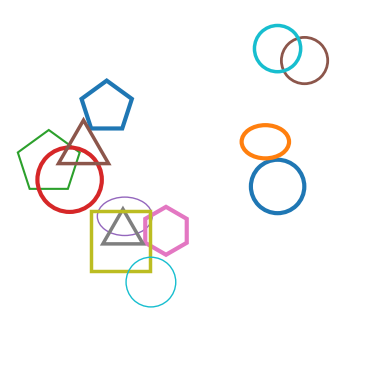[{"shape": "circle", "thickness": 3, "radius": 0.35, "center": [0.721, 0.516]}, {"shape": "pentagon", "thickness": 3, "radius": 0.34, "center": [0.277, 0.722]}, {"shape": "oval", "thickness": 3, "radius": 0.31, "center": [0.689, 0.632]}, {"shape": "pentagon", "thickness": 1.5, "radius": 0.42, "center": [0.127, 0.578]}, {"shape": "circle", "thickness": 3, "radius": 0.42, "center": [0.181, 0.533]}, {"shape": "oval", "thickness": 1, "radius": 0.36, "center": [0.324, 0.438]}, {"shape": "circle", "thickness": 2, "radius": 0.3, "center": [0.791, 0.843]}, {"shape": "triangle", "thickness": 2.5, "radius": 0.38, "center": [0.217, 0.613]}, {"shape": "hexagon", "thickness": 3, "radius": 0.31, "center": [0.431, 0.4]}, {"shape": "triangle", "thickness": 2.5, "radius": 0.3, "center": [0.319, 0.397]}, {"shape": "square", "thickness": 2.5, "radius": 0.39, "center": [0.313, 0.375]}, {"shape": "circle", "thickness": 2.5, "radius": 0.3, "center": [0.721, 0.874]}, {"shape": "circle", "thickness": 1, "radius": 0.32, "center": [0.392, 0.267]}]